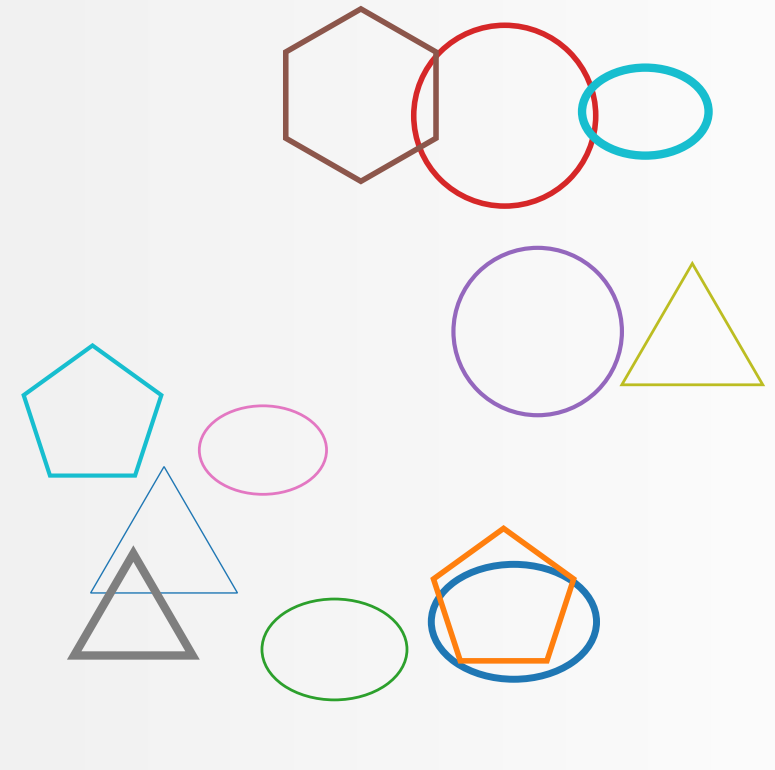[{"shape": "oval", "thickness": 2.5, "radius": 0.53, "center": [0.663, 0.192]}, {"shape": "triangle", "thickness": 0.5, "radius": 0.55, "center": [0.212, 0.285]}, {"shape": "pentagon", "thickness": 2, "radius": 0.48, "center": [0.65, 0.219]}, {"shape": "oval", "thickness": 1, "radius": 0.47, "center": [0.432, 0.157]}, {"shape": "circle", "thickness": 2, "radius": 0.59, "center": [0.651, 0.85]}, {"shape": "circle", "thickness": 1.5, "radius": 0.54, "center": [0.694, 0.569]}, {"shape": "hexagon", "thickness": 2, "radius": 0.56, "center": [0.466, 0.876]}, {"shape": "oval", "thickness": 1, "radius": 0.41, "center": [0.339, 0.415]}, {"shape": "triangle", "thickness": 3, "radius": 0.44, "center": [0.172, 0.193]}, {"shape": "triangle", "thickness": 1, "radius": 0.53, "center": [0.893, 0.553]}, {"shape": "oval", "thickness": 3, "radius": 0.41, "center": [0.833, 0.855]}, {"shape": "pentagon", "thickness": 1.5, "radius": 0.47, "center": [0.119, 0.458]}]